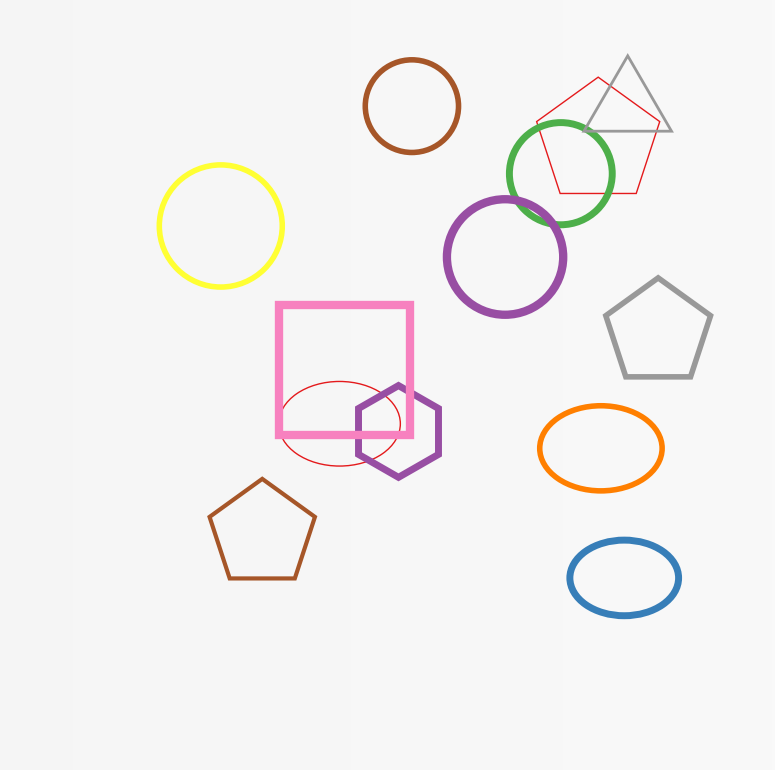[{"shape": "oval", "thickness": 0.5, "radius": 0.39, "center": [0.438, 0.45]}, {"shape": "pentagon", "thickness": 0.5, "radius": 0.42, "center": [0.772, 0.816]}, {"shape": "oval", "thickness": 2.5, "radius": 0.35, "center": [0.805, 0.249]}, {"shape": "circle", "thickness": 2.5, "radius": 0.33, "center": [0.724, 0.774]}, {"shape": "hexagon", "thickness": 2.5, "radius": 0.3, "center": [0.514, 0.44]}, {"shape": "circle", "thickness": 3, "radius": 0.38, "center": [0.652, 0.666]}, {"shape": "oval", "thickness": 2, "radius": 0.39, "center": [0.775, 0.418]}, {"shape": "circle", "thickness": 2, "radius": 0.4, "center": [0.285, 0.707]}, {"shape": "pentagon", "thickness": 1.5, "radius": 0.36, "center": [0.338, 0.307]}, {"shape": "circle", "thickness": 2, "radius": 0.3, "center": [0.531, 0.862]}, {"shape": "square", "thickness": 3, "radius": 0.42, "center": [0.444, 0.52]}, {"shape": "pentagon", "thickness": 2, "radius": 0.36, "center": [0.849, 0.568]}, {"shape": "triangle", "thickness": 1, "radius": 0.33, "center": [0.81, 0.862]}]